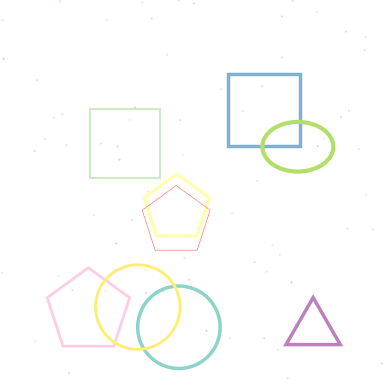[{"shape": "circle", "thickness": 2.5, "radius": 0.54, "center": [0.465, 0.15]}, {"shape": "pentagon", "thickness": 2.5, "radius": 0.44, "center": [0.459, 0.459]}, {"shape": "pentagon", "thickness": 0.5, "radius": 0.46, "center": [0.458, 0.425]}, {"shape": "square", "thickness": 2.5, "radius": 0.47, "center": [0.686, 0.714]}, {"shape": "oval", "thickness": 3, "radius": 0.46, "center": [0.774, 0.619]}, {"shape": "pentagon", "thickness": 2, "radius": 0.56, "center": [0.23, 0.192]}, {"shape": "triangle", "thickness": 2.5, "radius": 0.41, "center": [0.813, 0.146]}, {"shape": "square", "thickness": 1.5, "radius": 0.45, "center": [0.325, 0.627]}, {"shape": "circle", "thickness": 2, "radius": 0.55, "center": [0.358, 0.202]}]